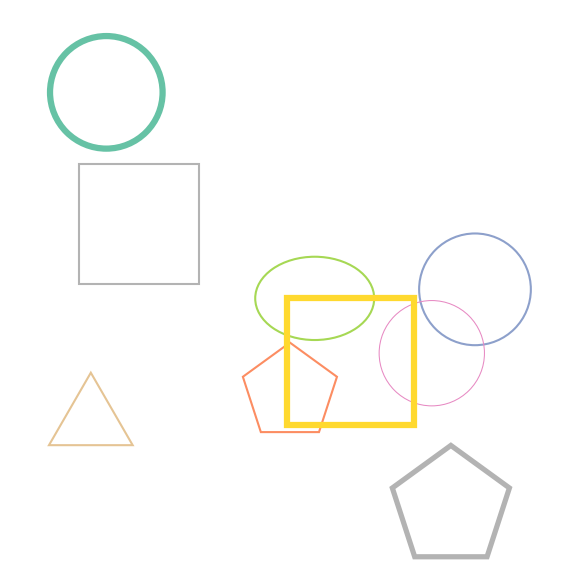[{"shape": "circle", "thickness": 3, "radius": 0.49, "center": [0.184, 0.839]}, {"shape": "pentagon", "thickness": 1, "radius": 0.43, "center": [0.502, 0.32]}, {"shape": "circle", "thickness": 1, "radius": 0.48, "center": [0.822, 0.498]}, {"shape": "circle", "thickness": 0.5, "radius": 0.46, "center": [0.748, 0.388]}, {"shape": "oval", "thickness": 1, "radius": 0.52, "center": [0.545, 0.482]}, {"shape": "square", "thickness": 3, "radius": 0.55, "center": [0.607, 0.373]}, {"shape": "triangle", "thickness": 1, "radius": 0.42, "center": [0.157, 0.27]}, {"shape": "pentagon", "thickness": 2.5, "radius": 0.53, "center": [0.781, 0.121]}, {"shape": "square", "thickness": 1, "radius": 0.52, "center": [0.241, 0.611]}]